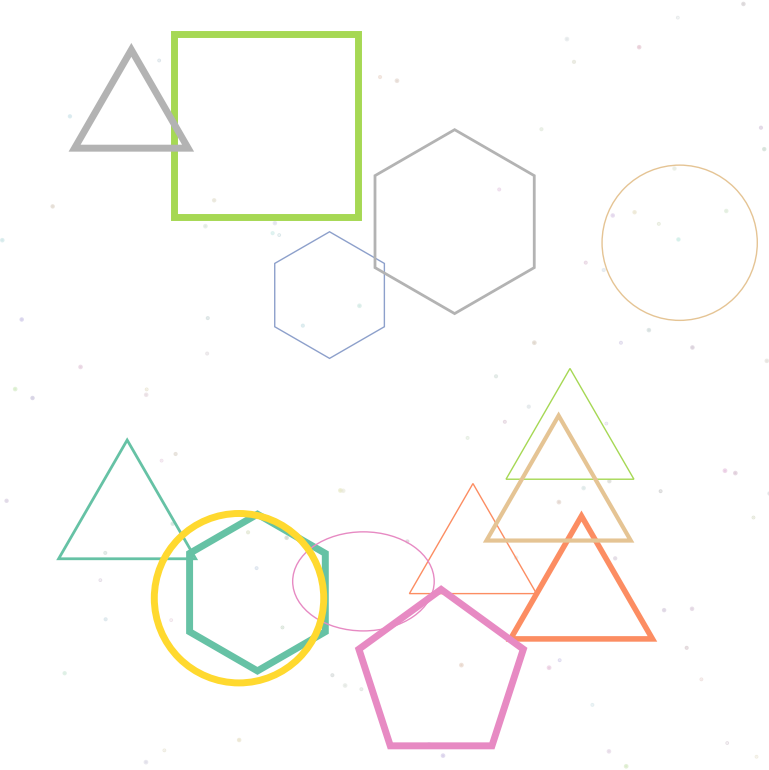[{"shape": "hexagon", "thickness": 2.5, "radius": 0.51, "center": [0.334, 0.23]}, {"shape": "triangle", "thickness": 1, "radius": 0.51, "center": [0.165, 0.326]}, {"shape": "triangle", "thickness": 2, "radius": 0.53, "center": [0.755, 0.223]}, {"shape": "triangle", "thickness": 0.5, "radius": 0.48, "center": [0.614, 0.277]}, {"shape": "hexagon", "thickness": 0.5, "radius": 0.41, "center": [0.428, 0.617]}, {"shape": "pentagon", "thickness": 2.5, "radius": 0.56, "center": [0.573, 0.122]}, {"shape": "oval", "thickness": 0.5, "radius": 0.46, "center": [0.472, 0.245]}, {"shape": "triangle", "thickness": 0.5, "radius": 0.48, "center": [0.74, 0.426]}, {"shape": "square", "thickness": 2.5, "radius": 0.6, "center": [0.346, 0.837]}, {"shape": "circle", "thickness": 2.5, "radius": 0.55, "center": [0.31, 0.223]}, {"shape": "triangle", "thickness": 1.5, "radius": 0.54, "center": [0.725, 0.352]}, {"shape": "circle", "thickness": 0.5, "radius": 0.5, "center": [0.883, 0.685]}, {"shape": "triangle", "thickness": 2.5, "radius": 0.43, "center": [0.171, 0.85]}, {"shape": "hexagon", "thickness": 1, "radius": 0.6, "center": [0.59, 0.712]}]